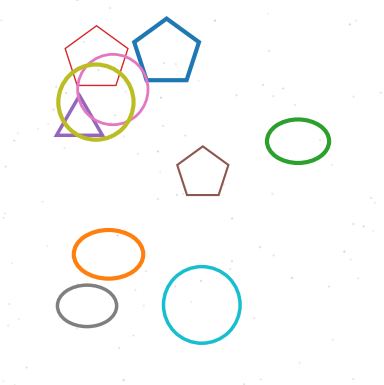[{"shape": "pentagon", "thickness": 3, "radius": 0.44, "center": [0.433, 0.863]}, {"shape": "oval", "thickness": 3, "radius": 0.45, "center": [0.282, 0.339]}, {"shape": "oval", "thickness": 3, "radius": 0.4, "center": [0.774, 0.633]}, {"shape": "pentagon", "thickness": 1, "radius": 0.43, "center": [0.251, 0.847]}, {"shape": "triangle", "thickness": 2.5, "radius": 0.34, "center": [0.206, 0.683]}, {"shape": "pentagon", "thickness": 1.5, "radius": 0.35, "center": [0.527, 0.55]}, {"shape": "circle", "thickness": 2, "radius": 0.46, "center": [0.293, 0.767]}, {"shape": "oval", "thickness": 2.5, "radius": 0.38, "center": [0.226, 0.206]}, {"shape": "circle", "thickness": 3, "radius": 0.49, "center": [0.249, 0.735]}, {"shape": "circle", "thickness": 2.5, "radius": 0.5, "center": [0.524, 0.208]}]